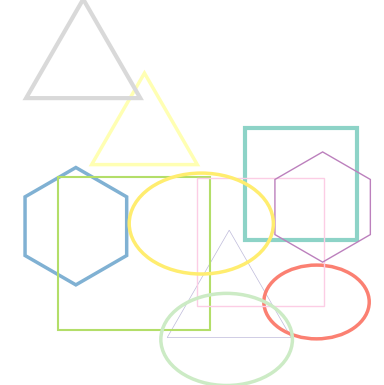[{"shape": "square", "thickness": 3, "radius": 0.73, "center": [0.781, 0.523]}, {"shape": "triangle", "thickness": 2.5, "radius": 0.79, "center": [0.375, 0.652]}, {"shape": "triangle", "thickness": 0.5, "radius": 0.93, "center": [0.595, 0.216]}, {"shape": "oval", "thickness": 2.5, "radius": 0.68, "center": [0.822, 0.216]}, {"shape": "hexagon", "thickness": 2.5, "radius": 0.76, "center": [0.197, 0.413]}, {"shape": "square", "thickness": 1.5, "radius": 0.99, "center": [0.348, 0.342]}, {"shape": "square", "thickness": 1, "radius": 0.83, "center": [0.677, 0.371]}, {"shape": "triangle", "thickness": 3, "radius": 0.86, "center": [0.216, 0.831]}, {"shape": "hexagon", "thickness": 1, "radius": 0.72, "center": [0.838, 0.462]}, {"shape": "oval", "thickness": 2.5, "radius": 0.85, "center": [0.589, 0.118]}, {"shape": "oval", "thickness": 2.5, "radius": 0.94, "center": [0.523, 0.419]}]